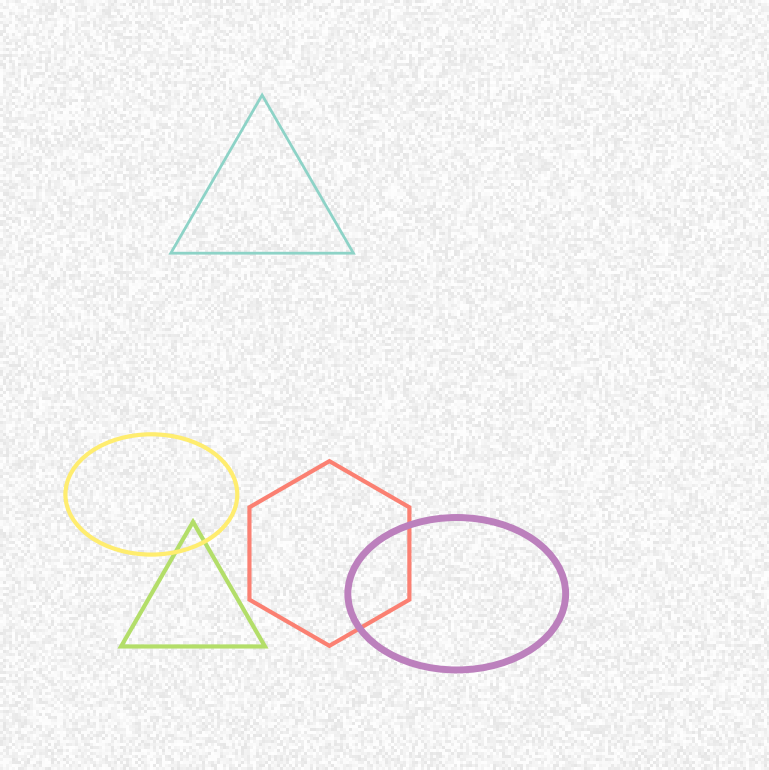[{"shape": "triangle", "thickness": 1, "radius": 0.68, "center": [0.34, 0.74]}, {"shape": "hexagon", "thickness": 1.5, "radius": 0.6, "center": [0.428, 0.281]}, {"shape": "triangle", "thickness": 1.5, "radius": 0.54, "center": [0.251, 0.214]}, {"shape": "oval", "thickness": 2.5, "radius": 0.71, "center": [0.593, 0.229]}, {"shape": "oval", "thickness": 1.5, "radius": 0.56, "center": [0.197, 0.358]}]